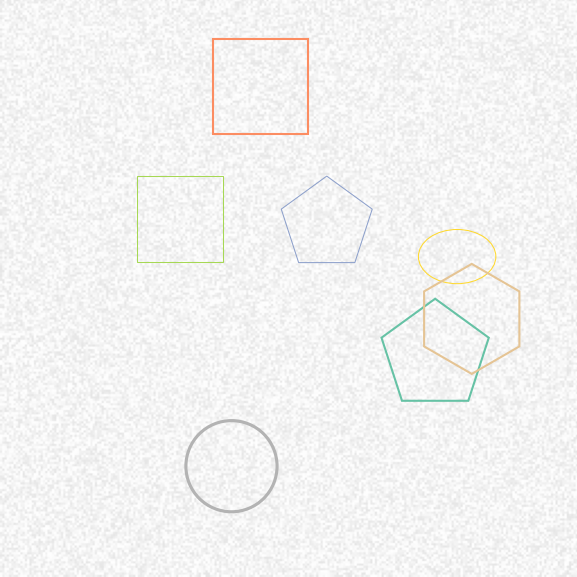[{"shape": "pentagon", "thickness": 1, "radius": 0.49, "center": [0.754, 0.384]}, {"shape": "square", "thickness": 1, "radius": 0.41, "center": [0.451, 0.85]}, {"shape": "pentagon", "thickness": 0.5, "radius": 0.41, "center": [0.566, 0.611]}, {"shape": "square", "thickness": 0.5, "radius": 0.37, "center": [0.312, 0.619]}, {"shape": "oval", "thickness": 0.5, "radius": 0.34, "center": [0.792, 0.555]}, {"shape": "hexagon", "thickness": 1, "radius": 0.48, "center": [0.817, 0.447]}, {"shape": "circle", "thickness": 1.5, "radius": 0.39, "center": [0.401, 0.192]}]